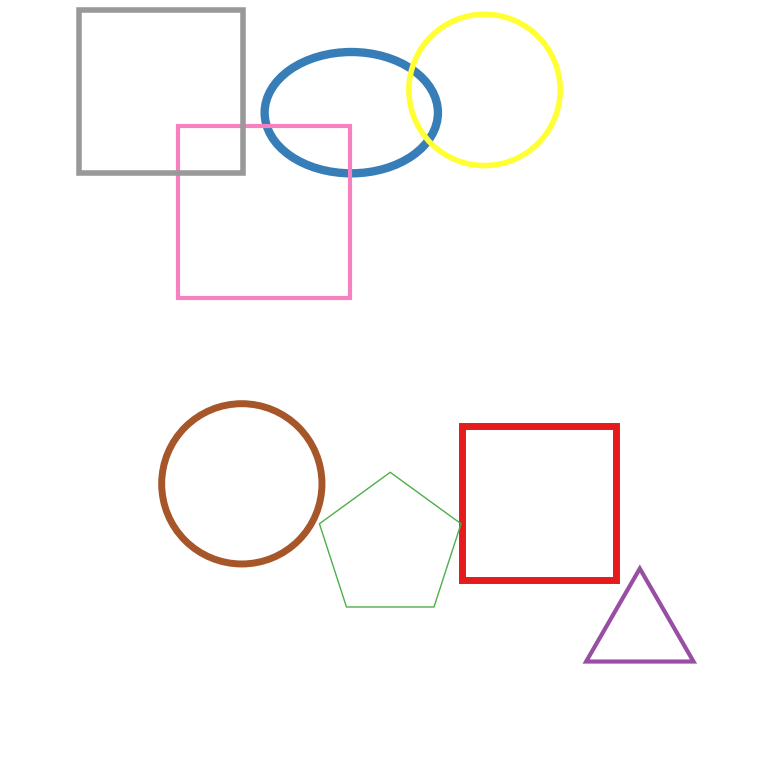[{"shape": "square", "thickness": 2.5, "radius": 0.5, "center": [0.7, 0.347]}, {"shape": "oval", "thickness": 3, "radius": 0.56, "center": [0.456, 0.854]}, {"shape": "pentagon", "thickness": 0.5, "radius": 0.48, "center": [0.507, 0.29]}, {"shape": "triangle", "thickness": 1.5, "radius": 0.4, "center": [0.831, 0.181]}, {"shape": "circle", "thickness": 2, "radius": 0.49, "center": [0.629, 0.883]}, {"shape": "circle", "thickness": 2.5, "radius": 0.52, "center": [0.314, 0.372]}, {"shape": "square", "thickness": 1.5, "radius": 0.56, "center": [0.343, 0.725]}, {"shape": "square", "thickness": 2, "radius": 0.53, "center": [0.209, 0.881]}]